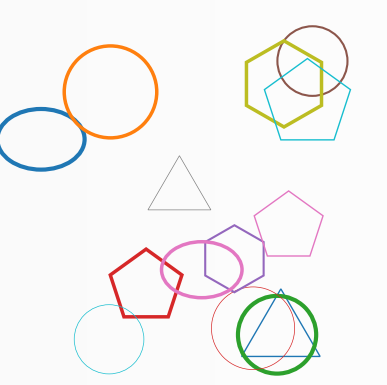[{"shape": "triangle", "thickness": 1, "radius": 0.58, "center": [0.725, 0.133]}, {"shape": "oval", "thickness": 3, "radius": 0.56, "center": [0.106, 0.638]}, {"shape": "circle", "thickness": 2.5, "radius": 0.6, "center": [0.285, 0.761]}, {"shape": "circle", "thickness": 3, "radius": 0.5, "center": [0.715, 0.131]}, {"shape": "pentagon", "thickness": 2.5, "radius": 0.49, "center": [0.377, 0.256]}, {"shape": "circle", "thickness": 0.5, "radius": 0.54, "center": [0.653, 0.147]}, {"shape": "hexagon", "thickness": 1.5, "radius": 0.44, "center": [0.605, 0.328]}, {"shape": "circle", "thickness": 1.5, "radius": 0.45, "center": [0.806, 0.841]}, {"shape": "oval", "thickness": 2.5, "radius": 0.52, "center": [0.521, 0.299]}, {"shape": "pentagon", "thickness": 1, "radius": 0.47, "center": [0.745, 0.411]}, {"shape": "triangle", "thickness": 0.5, "radius": 0.47, "center": [0.463, 0.502]}, {"shape": "hexagon", "thickness": 2.5, "radius": 0.56, "center": [0.733, 0.782]}, {"shape": "pentagon", "thickness": 1, "radius": 0.58, "center": [0.793, 0.731]}, {"shape": "circle", "thickness": 0.5, "radius": 0.45, "center": [0.281, 0.119]}]